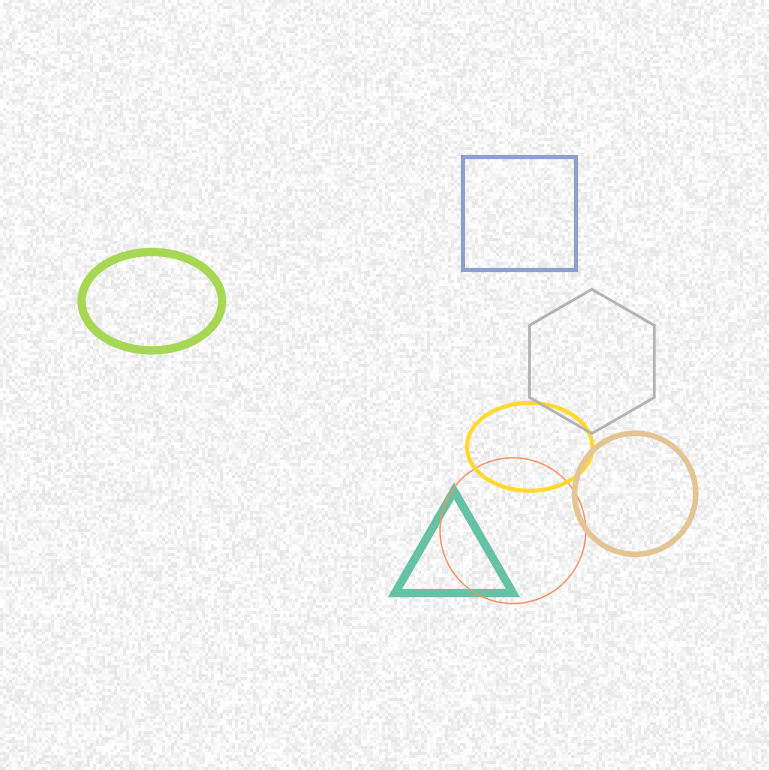[{"shape": "triangle", "thickness": 3, "radius": 0.44, "center": [0.59, 0.274]}, {"shape": "circle", "thickness": 0.5, "radius": 0.47, "center": [0.666, 0.311]}, {"shape": "square", "thickness": 1.5, "radius": 0.37, "center": [0.674, 0.723]}, {"shape": "oval", "thickness": 3, "radius": 0.46, "center": [0.197, 0.609]}, {"shape": "oval", "thickness": 1.5, "radius": 0.41, "center": [0.688, 0.42]}, {"shape": "circle", "thickness": 2, "radius": 0.39, "center": [0.825, 0.359]}, {"shape": "hexagon", "thickness": 1, "radius": 0.47, "center": [0.769, 0.531]}]